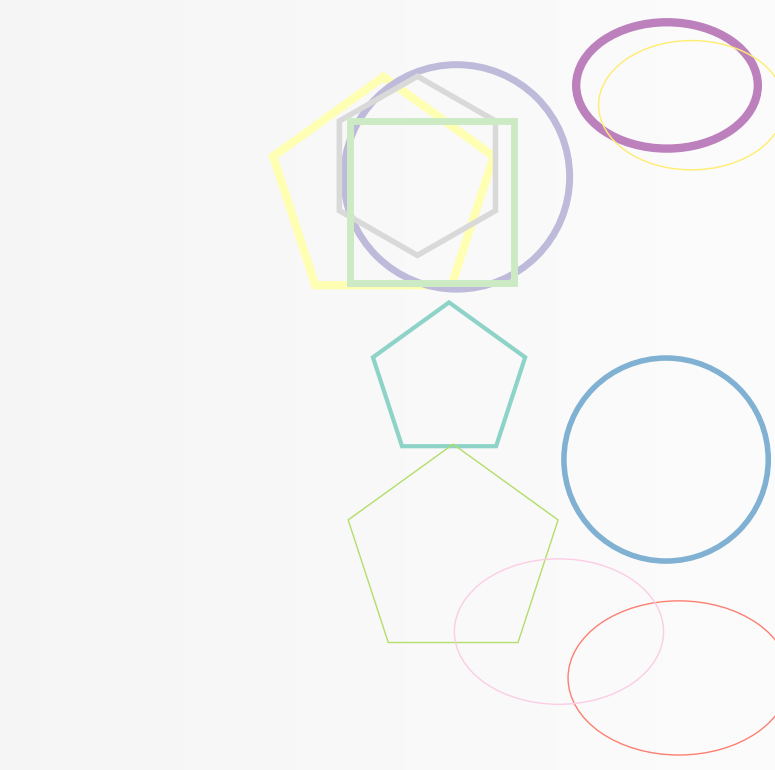[{"shape": "pentagon", "thickness": 1.5, "radius": 0.52, "center": [0.579, 0.504]}, {"shape": "pentagon", "thickness": 3, "radius": 0.75, "center": [0.495, 0.751]}, {"shape": "circle", "thickness": 2.5, "radius": 0.73, "center": [0.589, 0.77]}, {"shape": "oval", "thickness": 0.5, "radius": 0.71, "center": [0.876, 0.12]}, {"shape": "circle", "thickness": 2, "radius": 0.66, "center": [0.859, 0.403]}, {"shape": "pentagon", "thickness": 0.5, "radius": 0.71, "center": [0.585, 0.281]}, {"shape": "oval", "thickness": 0.5, "radius": 0.67, "center": [0.721, 0.18]}, {"shape": "hexagon", "thickness": 2, "radius": 0.58, "center": [0.539, 0.785]}, {"shape": "oval", "thickness": 3, "radius": 0.59, "center": [0.861, 0.889]}, {"shape": "square", "thickness": 2.5, "radius": 0.53, "center": [0.558, 0.738]}, {"shape": "oval", "thickness": 0.5, "radius": 0.6, "center": [0.892, 0.863]}]